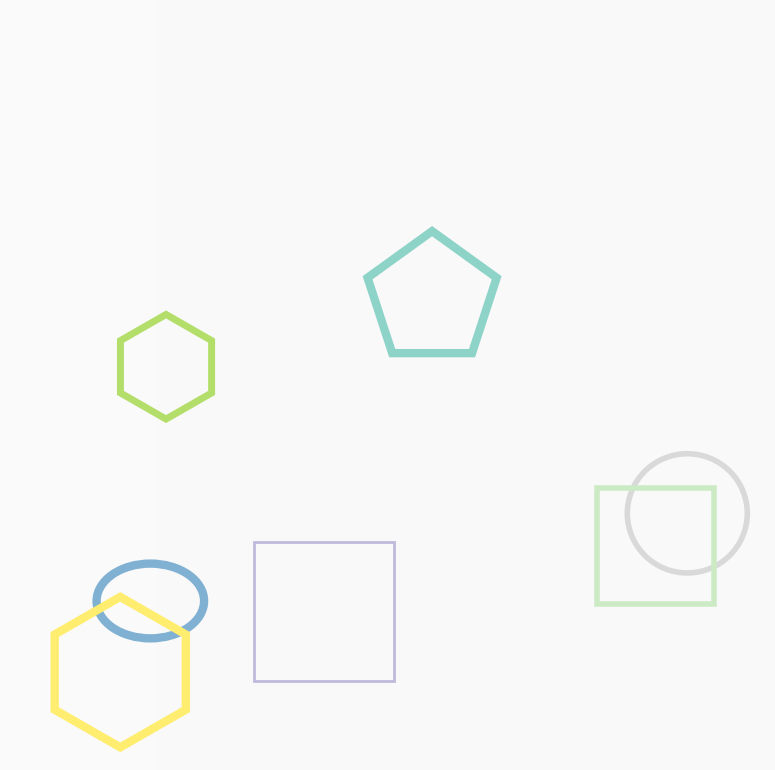[{"shape": "pentagon", "thickness": 3, "radius": 0.44, "center": [0.558, 0.612]}, {"shape": "square", "thickness": 1, "radius": 0.45, "center": [0.418, 0.206]}, {"shape": "oval", "thickness": 3, "radius": 0.35, "center": [0.194, 0.22]}, {"shape": "hexagon", "thickness": 2.5, "radius": 0.34, "center": [0.214, 0.524]}, {"shape": "circle", "thickness": 2, "radius": 0.39, "center": [0.887, 0.333]}, {"shape": "square", "thickness": 2, "radius": 0.38, "center": [0.846, 0.291]}, {"shape": "hexagon", "thickness": 3, "radius": 0.49, "center": [0.155, 0.127]}]